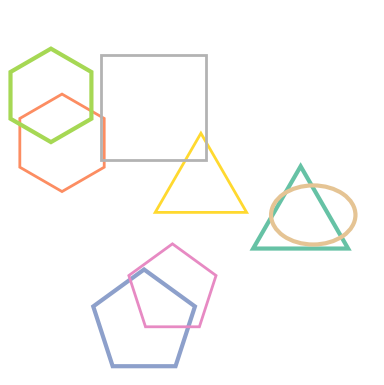[{"shape": "triangle", "thickness": 3, "radius": 0.71, "center": [0.781, 0.426]}, {"shape": "hexagon", "thickness": 2, "radius": 0.63, "center": [0.161, 0.629]}, {"shape": "pentagon", "thickness": 3, "radius": 0.69, "center": [0.374, 0.161]}, {"shape": "pentagon", "thickness": 2, "radius": 0.6, "center": [0.448, 0.248]}, {"shape": "hexagon", "thickness": 3, "radius": 0.61, "center": [0.132, 0.752]}, {"shape": "triangle", "thickness": 2, "radius": 0.69, "center": [0.522, 0.517]}, {"shape": "oval", "thickness": 3, "radius": 0.55, "center": [0.814, 0.442]}, {"shape": "square", "thickness": 2, "radius": 0.68, "center": [0.398, 0.721]}]